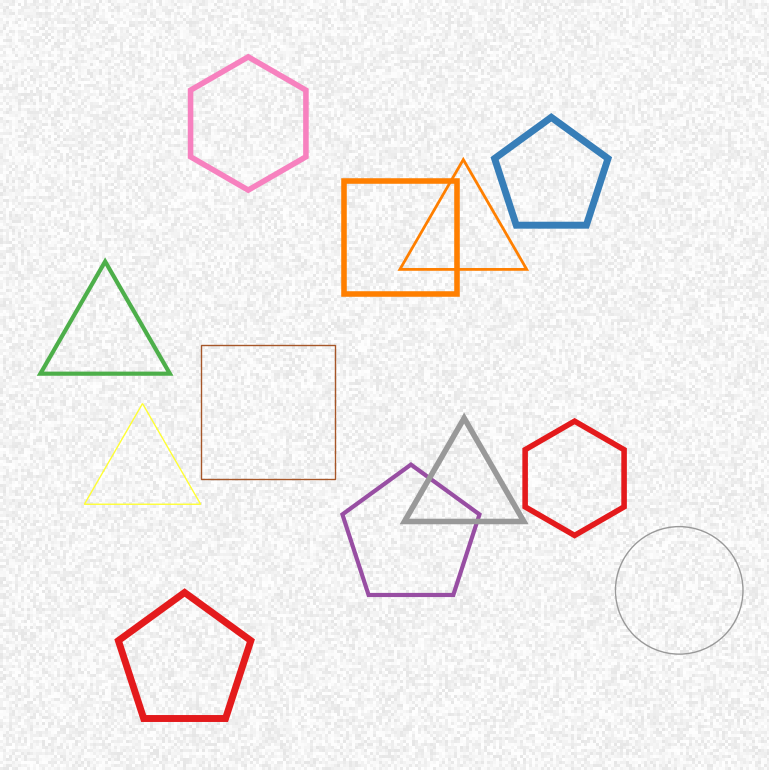[{"shape": "pentagon", "thickness": 2.5, "radius": 0.45, "center": [0.24, 0.14]}, {"shape": "hexagon", "thickness": 2, "radius": 0.37, "center": [0.746, 0.379]}, {"shape": "pentagon", "thickness": 2.5, "radius": 0.39, "center": [0.716, 0.77]}, {"shape": "triangle", "thickness": 1.5, "radius": 0.49, "center": [0.137, 0.563]}, {"shape": "pentagon", "thickness": 1.5, "radius": 0.47, "center": [0.534, 0.303]}, {"shape": "triangle", "thickness": 1, "radius": 0.48, "center": [0.602, 0.698]}, {"shape": "square", "thickness": 2, "radius": 0.36, "center": [0.52, 0.692]}, {"shape": "triangle", "thickness": 0.5, "radius": 0.44, "center": [0.185, 0.389]}, {"shape": "square", "thickness": 0.5, "radius": 0.44, "center": [0.348, 0.465]}, {"shape": "hexagon", "thickness": 2, "radius": 0.43, "center": [0.322, 0.84]}, {"shape": "circle", "thickness": 0.5, "radius": 0.41, "center": [0.882, 0.233]}, {"shape": "triangle", "thickness": 2, "radius": 0.45, "center": [0.603, 0.367]}]